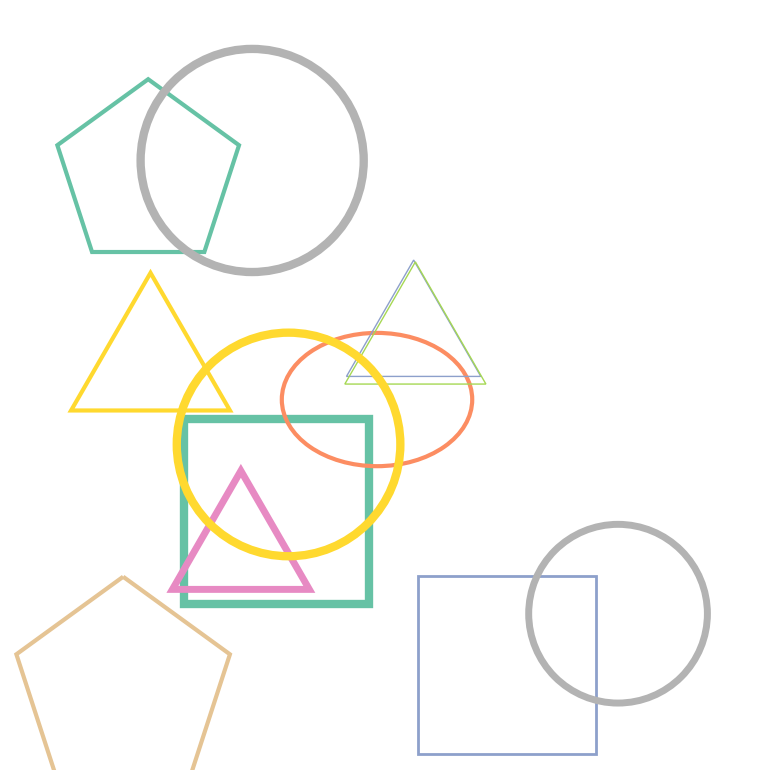[{"shape": "square", "thickness": 3, "radius": 0.6, "center": [0.359, 0.336]}, {"shape": "pentagon", "thickness": 1.5, "radius": 0.62, "center": [0.192, 0.773]}, {"shape": "oval", "thickness": 1.5, "radius": 0.62, "center": [0.49, 0.481]}, {"shape": "square", "thickness": 1, "radius": 0.58, "center": [0.659, 0.137]}, {"shape": "triangle", "thickness": 0.5, "radius": 0.5, "center": [0.537, 0.562]}, {"shape": "triangle", "thickness": 2.5, "radius": 0.51, "center": [0.313, 0.286]}, {"shape": "triangle", "thickness": 0.5, "radius": 0.53, "center": [0.539, 0.554]}, {"shape": "triangle", "thickness": 1.5, "radius": 0.6, "center": [0.195, 0.526]}, {"shape": "circle", "thickness": 3, "radius": 0.73, "center": [0.375, 0.423]}, {"shape": "pentagon", "thickness": 1.5, "radius": 0.73, "center": [0.16, 0.105]}, {"shape": "circle", "thickness": 2.5, "radius": 0.58, "center": [0.803, 0.203]}, {"shape": "circle", "thickness": 3, "radius": 0.72, "center": [0.327, 0.792]}]